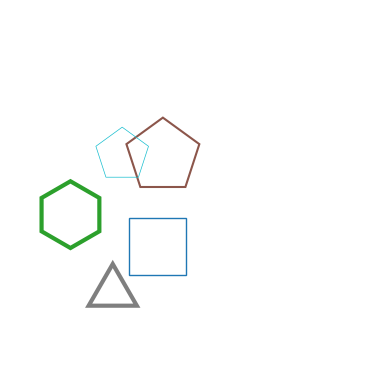[{"shape": "square", "thickness": 1, "radius": 0.37, "center": [0.409, 0.361]}, {"shape": "hexagon", "thickness": 3, "radius": 0.43, "center": [0.183, 0.443]}, {"shape": "pentagon", "thickness": 1.5, "radius": 0.5, "center": [0.423, 0.595]}, {"shape": "triangle", "thickness": 3, "radius": 0.36, "center": [0.293, 0.242]}, {"shape": "pentagon", "thickness": 0.5, "radius": 0.36, "center": [0.317, 0.598]}]